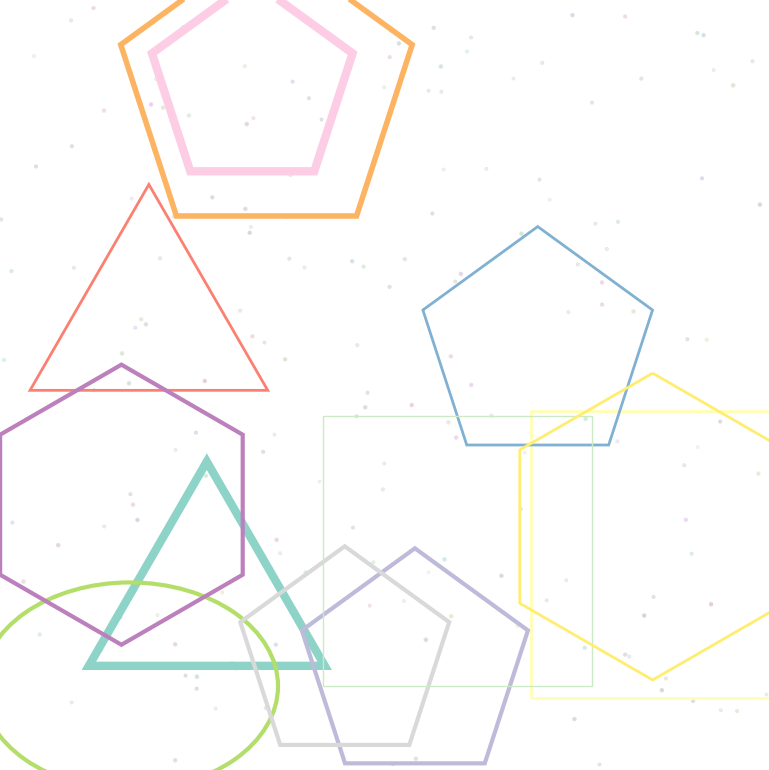[{"shape": "triangle", "thickness": 3, "radius": 0.88, "center": [0.269, 0.224]}, {"shape": "square", "thickness": 1, "radius": 0.93, "center": [0.876, 0.28]}, {"shape": "pentagon", "thickness": 1.5, "radius": 0.77, "center": [0.539, 0.134]}, {"shape": "triangle", "thickness": 1, "radius": 0.89, "center": [0.193, 0.582]}, {"shape": "pentagon", "thickness": 1, "radius": 0.78, "center": [0.698, 0.549]}, {"shape": "pentagon", "thickness": 2, "radius": 0.99, "center": [0.346, 0.88]}, {"shape": "oval", "thickness": 1.5, "radius": 0.96, "center": [0.169, 0.109]}, {"shape": "pentagon", "thickness": 3, "radius": 0.68, "center": [0.328, 0.888]}, {"shape": "pentagon", "thickness": 1.5, "radius": 0.71, "center": [0.448, 0.148]}, {"shape": "hexagon", "thickness": 1.5, "radius": 0.91, "center": [0.158, 0.345]}, {"shape": "square", "thickness": 0.5, "radius": 0.88, "center": [0.594, 0.284]}, {"shape": "hexagon", "thickness": 1, "radius": 1.0, "center": [0.848, 0.316]}]